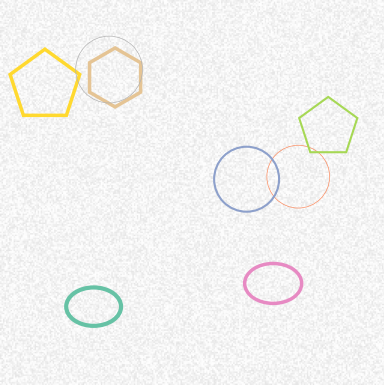[{"shape": "oval", "thickness": 3, "radius": 0.36, "center": [0.243, 0.204]}, {"shape": "circle", "thickness": 0.5, "radius": 0.41, "center": [0.775, 0.541]}, {"shape": "circle", "thickness": 1.5, "radius": 0.42, "center": [0.641, 0.535]}, {"shape": "oval", "thickness": 2.5, "radius": 0.37, "center": [0.71, 0.264]}, {"shape": "pentagon", "thickness": 1.5, "radius": 0.4, "center": [0.853, 0.669]}, {"shape": "pentagon", "thickness": 2.5, "radius": 0.47, "center": [0.117, 0.777]}, {"shape": "hexagon", "thickness": 2.5, "radius": 0.38, "center": [0.299, 0.799]}, {"shape": "circle", "thickness": 0.5, "radius": 0.43, "center": [0.283, 0.819]}]